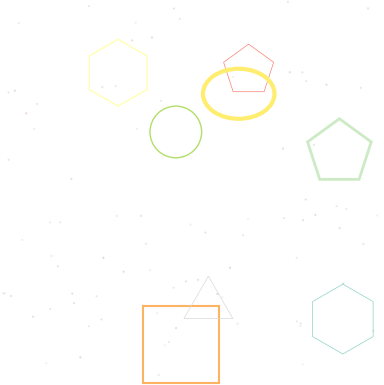[{"shape": "hexagon", "thickness": 0.5, "radius": 0.45, "center": [0.891, 0.171]}, {"shape": "hexagon", "thickness": 1, "radius": 0.43, "center": [0.307, 0.811]}, {"shape": "pentagon", "thickness": 0.5, "radius": 0.34, "center": [0.646, 0.817]}, {"shape": "square", "thickness": 1.5, "radius": 0.5, "center": [0.47, 0.106]}, {"shape": "circle", "thickness": 1, "radius": 0.34, "center": [0.457, 0.657]}, {"shape": "triangle", "thickness": 0.5, "radius": 0.37, "center": [0.541, 0.209]}, {"shape": "pentagon", "thickness": 2, "radius": 0.43, "center": [0.882, 0.605]}, {"shape": "oval", "thickness": 3, "radius": 0.46, "center": [0.62, 0.756]}]